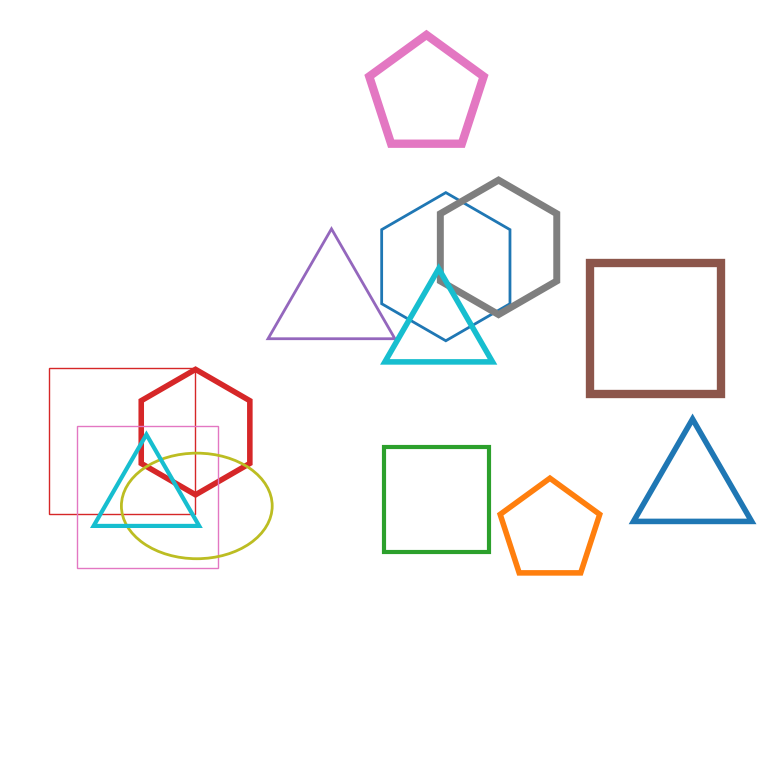[{"shape": "hexagon", "thickness": 1, "radius": 0.48, "center": [0.579, 0.654]}, {"shape": "triangle", "thickness": 2, "radius": 0.44, "center": [0.899, 0.367]}, {"shape": "pentagon", "thickness": 2, "radius": 0.34, "center": [0.714, 0.311]}, {"shape": "square", "thickness": 1.5, "radius": 0.34, "center": [0.567, 0.351]}, {"shape": "square", "thickness": 0.5, "radius": 0.47, "center": [0.159, 0.427]}, {"shape": "hexagon", "thickness": 2, "radius": 0.41, "center": [0.254, 0.439]}, {"shape": "triangle", "thickness": 1, "radius": 0.48, "center": [0.43, 0.608]}, {"shape": "square", "thickness": 3, "radius": 0.43, "center": [0.852, 0.574]}, {"shape": "pentagon", "thickness": 3, "radius": 0.39, "center": [0.554, 0.877]}, {"shape": "square", "thickness": 0.5, "radius": 0.46, "center": [0.192, 0.355]}, {"shape": "hexagon", "thickness": 2.5, "radius": 0.44, "center": [0.647, 0.679]}, {"shape": "oval", "thickness": 1, "radius": 0.49, "center": [0.256, 0.343]}, {"shape": "triangle", "thickness": 1.5, "radius": 0.4, "center": [0.19, 0.357]}, {"shape": "triangle", "thickness": 2, "radius": 0.4, "center": [0.57, 0.57]}]